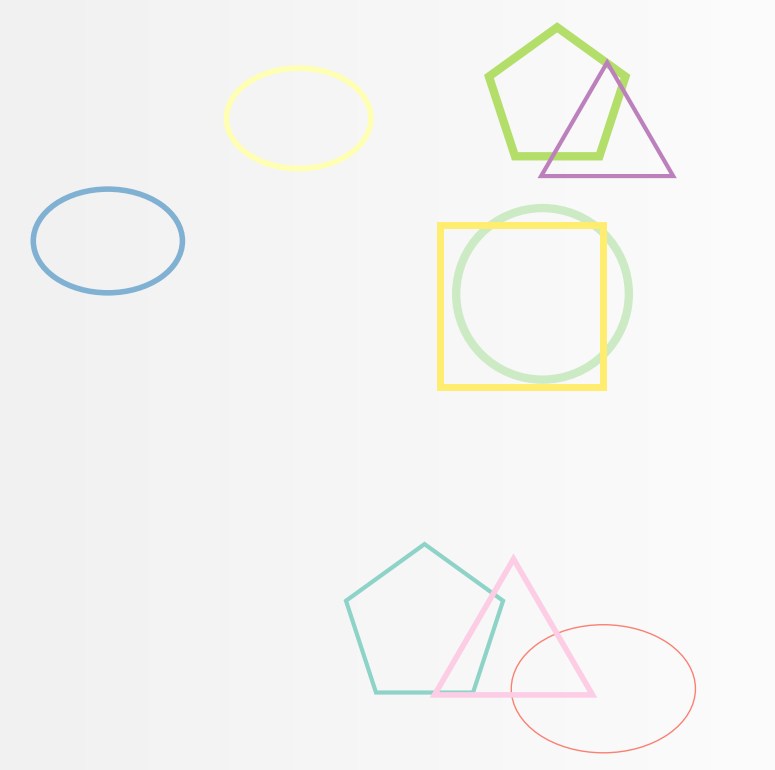[{"shape": "pentagon", "thickness": 1.5, "radius": 0.53, "center": [0.548, 0.187]}, {"shape": "oval", "thickness": 2, "radius": 0.47, "center": [0.385, 0.846]}, {"shape": "oval", "thickness": 0.5, "radius": 0.59, "center": [0.779, 0.105]}, {"shape": "oval", "thickness": 2, "radius": 0.48, "center": [0.139, 0.687]}, {"shape": "pentagon", "thickness": 3, "radius": 0.46, "center": [0.719, 0.872]}, {"shape": "triangle", "thickness": 2, "radius": 0.59, "center": [0.663, 0.156]}, {"shape": "triangle", "thickness": 1.5, "radius": 0.49, "center": [0.783, 0.821]}, {"shape": "circle", "thickness": 3, "radius": 0.56, "center": [0.7, 0.618]}, {"shape": "square", "thickness": 2.5, "radius": 0.53, "center": [0.673, 0.602]}]